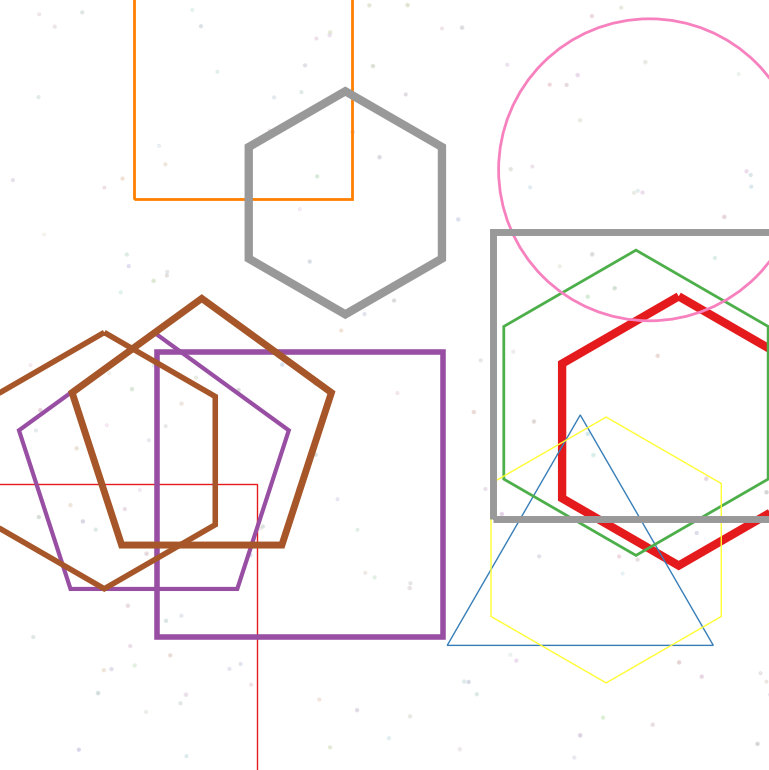[{"shape": "square", "thickness": 0.5, "radius": 0.99, "center": [0.136, 0.173]}, {"shape": "hexagon", "thickness": 3, "radius": 0.87, "center": [0.881, 0.44]}, {"shape": "triangle", "thickness": 0.5, "radius": 1.0, "center": [0.754, 0.262]}, {"shape": "hexagon", "thickness": 1, "radius": 0.99, "center": [0.826, 0.477]}, {"shape": "pentagon", "thickness": 1.5, "radius": 0.92, "center": [0.2, 0.384]}, {"shape": "square", "thickness": 2, "radius": 0.93, "center": [0.39, 0.357]}, {"shape": "square", "thickness": 1, "radius": 0.71, "center": [0.315, 0.883]}, {"shape": "hexagon", "thickness": 0.5, "radius": 0.86, "center": [0.787, 0.286]}, {"shape": "pentagon", "thickness": 2.5, "radius": 0.89, "center": [0.262, 0.435]}, {"shape": "hexagon", "thickness": 2, "radius": 0.83, "center": [0.135, 0.402]}, {"shape": "circle", "thickness": 1, "radius": 0.98, "center": [0.844, 0.779]}, {"shape": "hexagon", "thickness": 3, "radius": 0.72, "center": [0.449, 0.737]}, {"shape": "square", "thickness": 2.5, "radius": 0.93, "center": [0.826, 0.512]}]